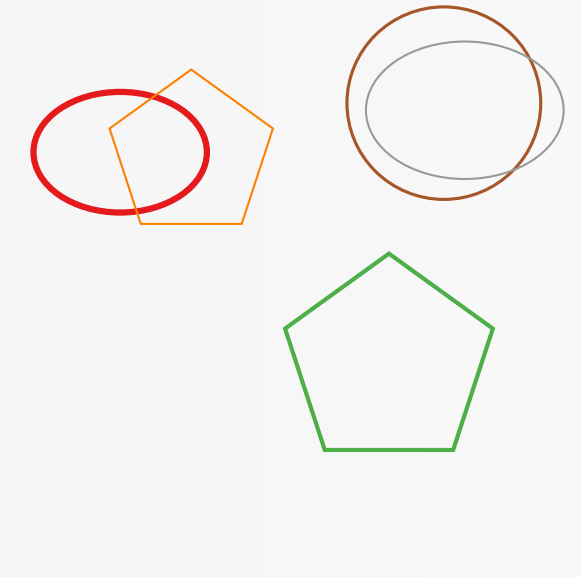[{"shape": "oval", "thickness": 3, "radius": 0.75, "center": [0.207, 0.736]}, {"shape": "pentagon", "thickness": 2, "radius": 0.94, "center": [0.669, 0.372]}, {"shape": "pentagon", "thickness": 1, "radius": 0.74, "center": [0.329, 0.731]}, {"shape": "circle", "thickness": 1.5, "radius": 0.83, "center": [0.764, 0.821]}, {"shape": "oval", "thickness": 1, "radius": 0.85, "center": [0.8, 0.808]}]